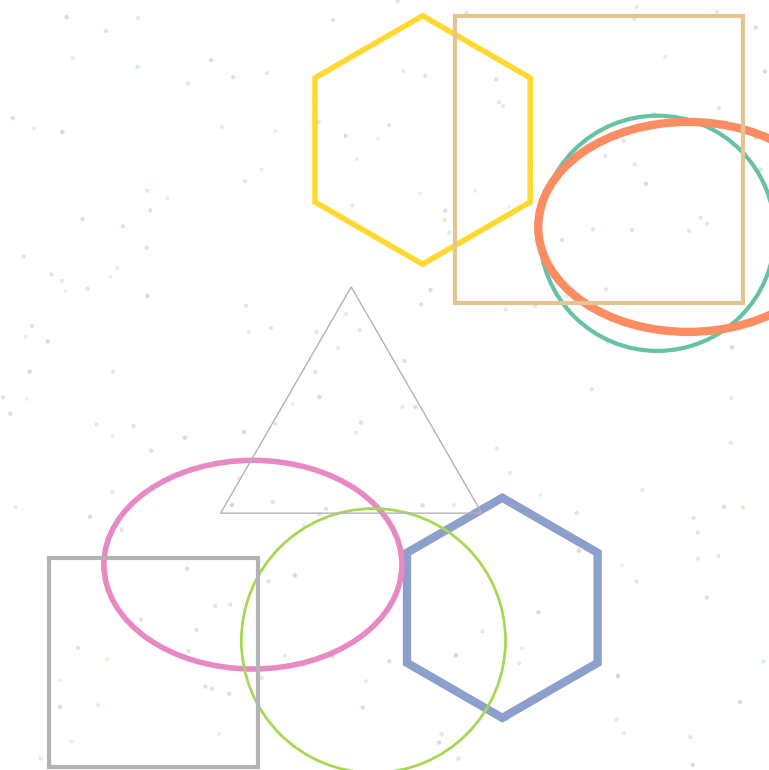[{"shape": "circle", "thickness": 1.5, "radius": 0.76, "center": [0.854, 0.697]}, {"shape": "oval", "thickness": 3, "radius": 0.97, "center": [0.894, 0.705]}, {"shape": "hexagon", "thickness": 3, "radius": 0.71, "center": [0.652, 0.211]}, {"shape": "oval", "thickness": 2, "radius": 0.97, "center": [0.328, 0.267]}, {"shape": "circle", "thickness": 1, "radius": 0.86, "center": [0.485, 0.168]}, {"shape": "hexagon", "thickness": 2, "radius": 0.81, "center": [0.549, 0.818]}, {"shape": "square", "thickness": 1.5, "radius": 0.93, "center": [0.778, 0.793]}, {"shape": "square", "thickness": 1.5, "radius": 0.68, "center": [0.199, 0.14]}, {"shape": "triangle", "thickness": 0.5, "radius": 0.98, "center": [0.456, 0.432]}]